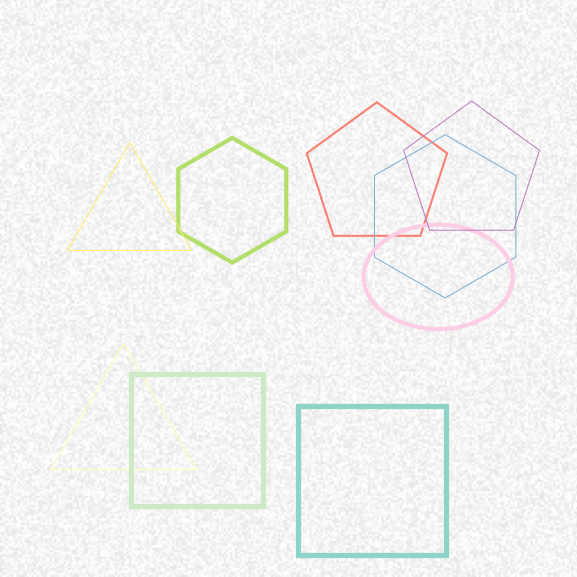[{"shape": "square", "thickness": 2.5, "radius": 0.64, "center": [0.644, 0.167]}, {"shape": "triangle", "thickness": 0.5, "radius": 0.73, "center": [0.214, 0.259]}, {"shape": "pentagon", "thickness": 1, "radius": 0.64, "center": [0.653, 0.694]}, {"shape": "hexagon", "thickness": 0.5, "radius": 0.71, "center": [0.771, 0.624]}, {"shape": "hexagon", "thickness": 2, "radius": 0.54, "center": [0.402, 0.652]}, {"shape": "oval", "thickness": 2, "radius": 0.65, "center": [0.759, 0.52]}, {"shape": "pentagon", "thickness": 0.5, "radius": 0.62, "center": [0.817, 0.7]}, {"shape": "square", "thickness": 2.5, "radius": 0.57, "center": [0.341, 0.237]}, {"shape": "triangle", "thickness": 0.5, "radius": 0.62, "center": [0.225, 0.628]}]